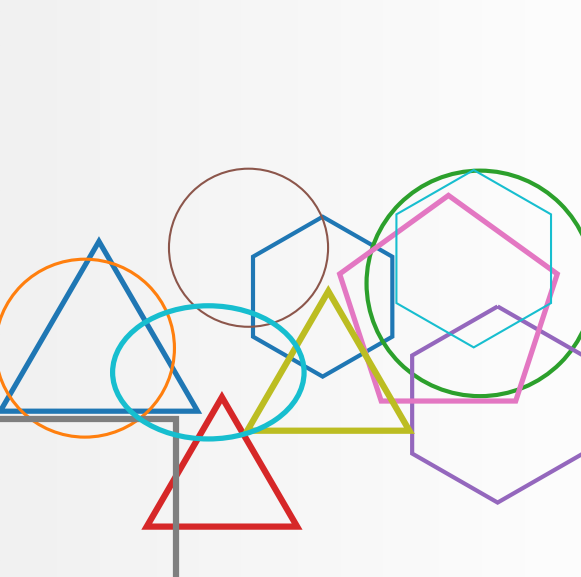[{"shape": "triangle", "thickness": 2.5, "radius": 0.98, "center": [0.17, 0.385]}, {"shape": "hexagon", "thickness": 2, "radius": 0.69, "center": [0.555, 0.485]}, {"shape": "circle", "thickness": 1.5, "radius": 0.77, "center": [0.146, 0.396]}, {"shape": "circle", "thickness": 2, "radius": 0.98, "center": [0.826, 0.508]}, {"shape": "triangle", "thickness": 3, "radius": 0.75, "center": [0.382, 0.162]}, {"shape": "hexagon", "thickness": 2, "radius": 0.85, "center": [0.856, 0.299]}, {"shape": "circle", "thickness": 1, "radius": 0.68, "center": [0.428, 0.57]}, {"shape": "pentagon", "thickness": 2.5, "radius": 0.98, "center": [0.772, 0.464]}, {"shape": "square", "thickness": 3, "radius": 0.85, "center": [0.133, 0.104]}, {"shape": "triangle", "thickness": 3, "radius": 0.81, "center": [0.565, 0.334]}, {"shape": "hexagon", "thickness": 1, "radius": 0.77, "center": [0.815, 0.551]}, {"shape": "oval", "thickness": 2.5, "radius": 0.82, "center": [0.358, 0.354]}]